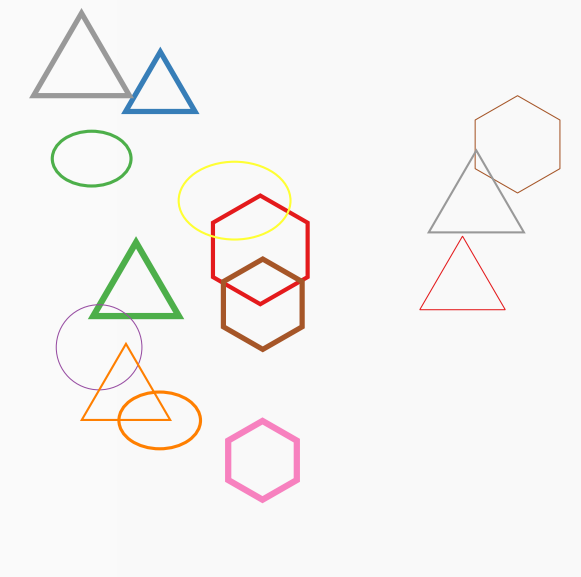[{"shape": "triangle", "thickness": 0.5, "radius": 0.42, "center": [0.796, 0.505]}, {"shape": "hexagon", "thickness": 2, "radius": 0.47, "center": [0.448, 0.566]}, {"shape": "triangle", "thickness": 2.5, "radius": 0.34, "center": [0.276, 0.841]}, {"shape": "triangle", "thickness": 3, "radius": 0.43, "center": [0.234, 0.494]}, {"shape": "oval", "thickness": 1.5, "radius": 0.34, "center": [0.158, 0.724]}, {"shape": "circle", "thickness": 0.5, "radius": 0.37, "center": [0.17, 0.398]}, {"shape": "oval", "thickness": 1.5, "radius": 0.35, "center": [0.275, 0.271]}, {"shape": "triangle", "thickness": 1, "radius": 0.44, "center": [0.217, 0.316]}, {"shape": "oval", "thickness": 1, "radius": 0.48, "center": [0.404, 0.652]}, {"shape": "hexagon", "thickness": 0.5, "radius": 0.42, "center": [0.89, 0.749]}, {"shape": "hexagon", "thickness": 2.5, "radius": 0.39, "center": [0.452, 0.472]}, {"shape": "hexagon", "thickness": 3, "radius": 0.34, "center": [0.452, 0.202]}, {"shape": "triangle", "thickness": 1, "radius": 0.47, "center": [0.82, 0.644]}, {"shape": "triangle", "thickness": 2.5, "radius": 0.48, "center": [0.14, 0.881]}]